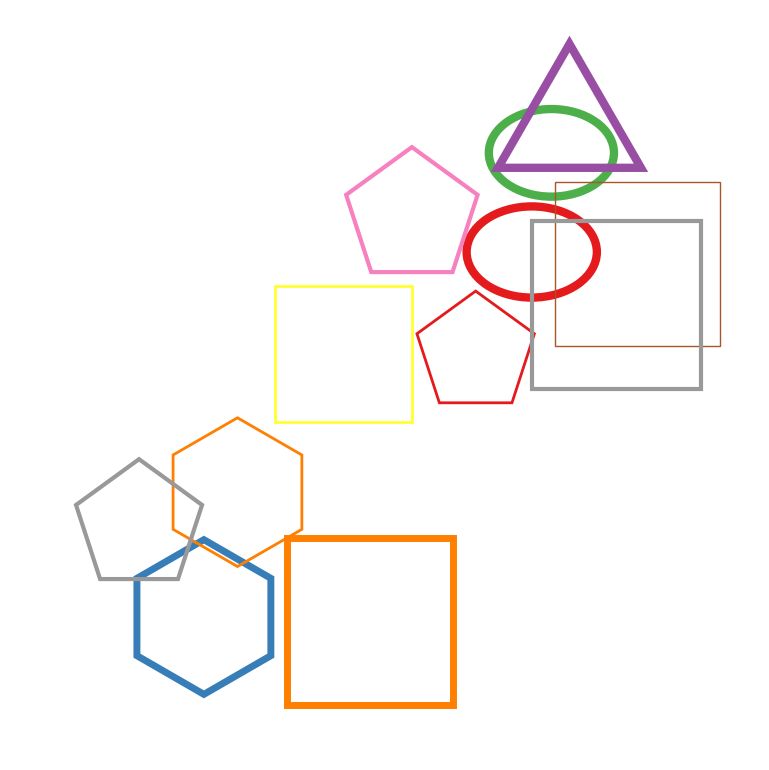[{"shape": "pentagon", "thickness": 1, "radius": 0.4, "center": [0.618, 0.542]}, {"shape": "oval", "thickness": 3, "radius": 0.42, "center": [0.691, 0.673]}, {"shape": "hexagon", "thickness": 2.5, "radius": 0.5, "center": [0.265, 0.199]}, {"shape": "oval", "thickness": 3, "radius": 0.41, "center": [0.716, 0.802]}, {"shape": "triangle", "thickness": 3, "radius": 0.54, "center": [0.74, 0.836]}, {"shape": "hexagon", "thickness": 1, "radius": 0.48, "center": [0.308, 0.361]}, {"shape": "square", "thickness": 2.5, "radius": 0.54, "center": [0.481, 0.193]}, {"shape": "square", "thickness": 1, "radius": 0.44, "center": [0.446, 0.54]}, {"shape": "square", "thickness": 0.5, "radius": 0.53, "center": [0.828, 0.657]}, {"shape": "pentagon", "thickness": 1.5, "radius": 0.45, "center": [0.535, 0.719]}, {"shape": "pentagon", "thickness": 1.5, "radius": 0.43, "center": [0.181, 0.318]}, {"shape": "square", "thickness": 1.5, "radius": 0.55, "center": [0.801, 0.604]}]